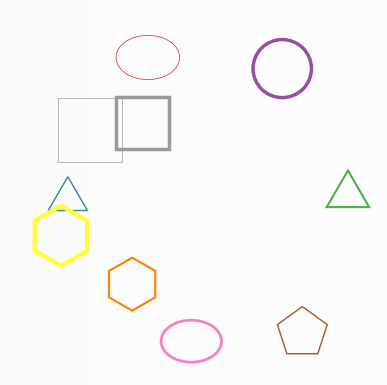[{"shape": "oval", "thickness": 0.5, "radius": 0.41, "center": [0.382, 0.851]}, {"shape": "triangle", "thickness": 1, "radius": 0.29, "center": [0.175, 0.482]}, {"shape": "triangle", "thickness": 1.5, "radius": 0.32, "center": [0.898, 0.494]}, {"shape": "circle", "thickness": 2.5, "radius": 0.38, "center": [0.728, 0.822]}, {"shape": "hexagon", "thickness": 1.5, "radius": 0.34, "center": [0.341, 0.262]}, {"shape": "hexagon", "thickness": 3, "radius": 0.39, "center": [0.157, 0.388]}, {"shape": "pentagon", "thickness": 1, "radius": 0.34, "center": [0.78, 0.136]}, {"shape": "oval", "thickness": 2, "radius": 0.39, "center": [0.494, 0.114]}, {"shape": "square", "thickness": 2.5, "radius": 0.34, "center": [0.368, 0.68]}, {"shape": "square", "thickness": 0.5, "radius": 0.41, "center": [0.233, 0.663]}]